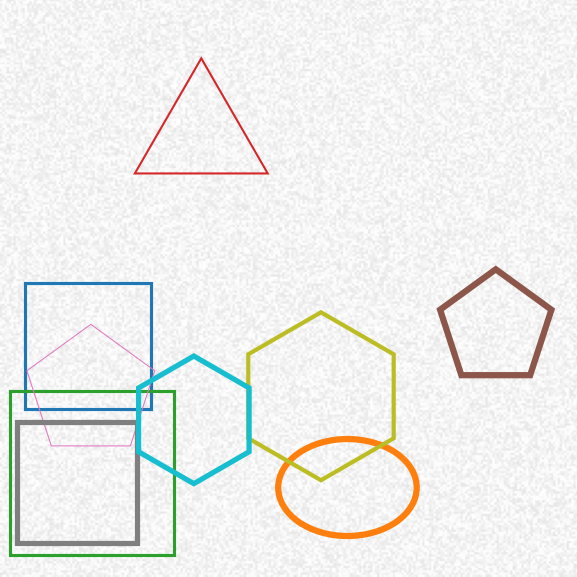[{"shape": "square", "thickness": 1.5, "radius": 0.54, "center": [0.153, 0.4]}, {"shape": "oval", "thickness": 3, "radius": 0.6, "center": [0.602, 0.155]}, {"shape": "square", "thickness": 1.5, "radius": 0.71, "center": [0.159, 0.18]}, {"shape": "triangle", "thickness": 1, "radius": 0.66, "center": [0.349, 0.765]}, {"shape": "pentagon", "thickness": 3, "radius": 0.51, "center": [0.858, 0.431]}, {"shape": "pentagon", "thickness": 0.5, "radius": 0.58, "center": [0.157, 0.321]}, {"shape": "square", "thickness": 2.5, "radius": 0.52, "center": [0.134, 0.163]}, {"shape": "hexagon", "thickness": 2, "radius": 0.73, "center": [0.556, 0.313]}, {"shape": "hexagon", "thickness": 2.5, "radius": 0.55, "center": [0.336, 0.272]}]